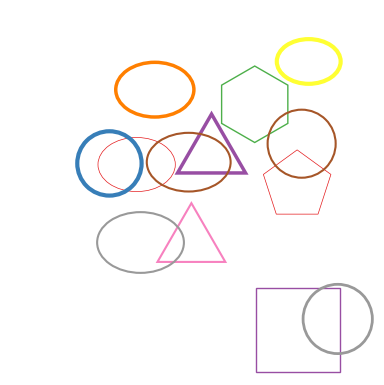[{"shape": "oval", "thickness": 0.5, "radius": 0.5, "center": [0.355, 0.573]}, {"shape": "pentagon", "thickness": 0.5, "radius": 0.46, "center": [0.772, 0.518]}, {"shape": "circle", "thickness": 3, "radius": 0.42, "center": [0.284, 0.576]}, {"shape": "hexagon", "thickness": 1, "radius": 0.5, "center": [0.662, 0.729]}, {"shape": "square", "thickness": 1, "radius": 0.54, "center": [0.774, 0.143]}, {"shape": "triangle", "thickness": 2.5, "radius": 0.51, "center": [0.549, 0.602]}, {"shape": "oval", "thickness": 2.5, "radius": 0.51, "center": [0.402, 0.767]}, {"shape": "oval", "thickness": 3, "radius": 0.41, "center": [0.802, 0.84]}, {"shape": "oval", "thickness": 1.5, "radius": 0.54, "center": [0.49, 0.579]}, {"shape": "circle", "thickness": 1.5, "radius": 0.44, "center": [0.783, 0.627]}, {"shape": "triangle", "thickness": 1.5, "radius": 0.51, "center": [0.497, 0.371]}, {"shape": "circle", "thickness": 2, "radius": 0.45, "center": [0.877, 0.172]}, {"shape": "oval", "thickness": 1.5, "radius": 0.56, "center": [0.365, 0.37]}]